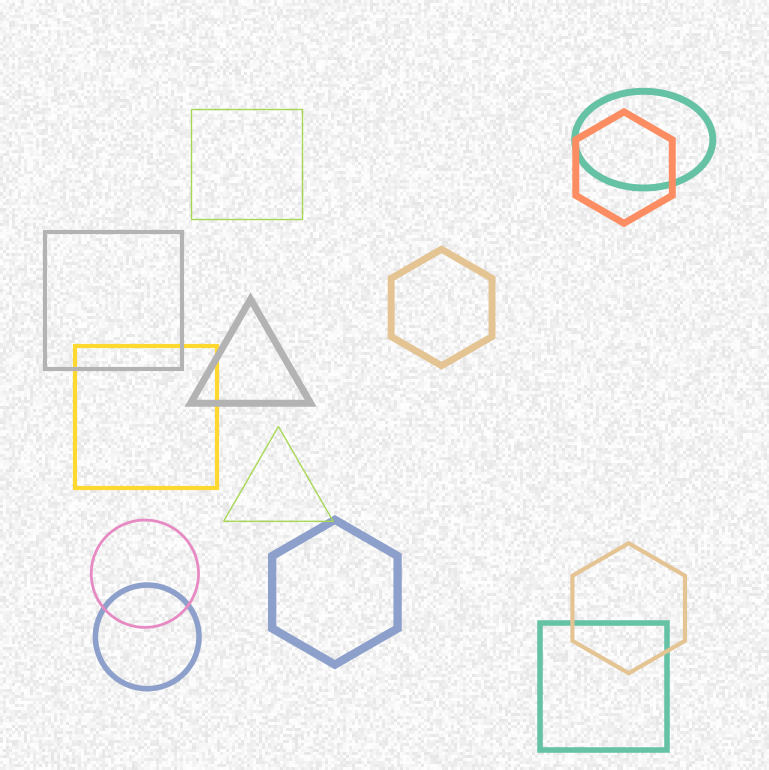[{"shape": "oval", "thickness": 2.5, "radius": 0.45, "center": [0.836, 0.819]}, {"shape": "square", "thickness": 2, "radius": 0.41, "center": [0.784, 0.109]}, {"shape": "hexagon", "thickness": 2.5, "radius": 0.36, "center": [0.81, 0.782]}, {"shape": "hexagon", "thickness": 3, "radius": 0.47, "center": [0.435, 0.231]}, {"shape": "circle", "thickness": 2, "radius": 0.34, "center": [0.191, 0.173]}, {"shape": "circle", "thickness": 1, "radius": 0.35, "center": [0.188, 0.255]}, {"shape": "square", "thickness": 0.5, "radius": 0.36, "center": [0.32, 0.787]}, {"shape": "triangle", "thickness": 0.5, "radius": 0.41, "center": [0.362, 0.364]}, {"shape": "square", "thickness": 1.5, "radius": 0.46, "center": [0.189, 0.459]}, {"shape": "hexagon", "thickness": 1.5, "radius": 0.42, "center": [0.816, 0.21]}, {"shape": "hexagon", "thickness": 2.5, "radius": 0.38, "center": [0.573, 0.601]}, {"shape": "square", "thickness": 1.5, "radius": 0.45, "center": [0.148, 0.61]}, {"shape": "triangle", "thickness": 2.5, "radius": 0.45, "center": [0.325, 0.521]}]